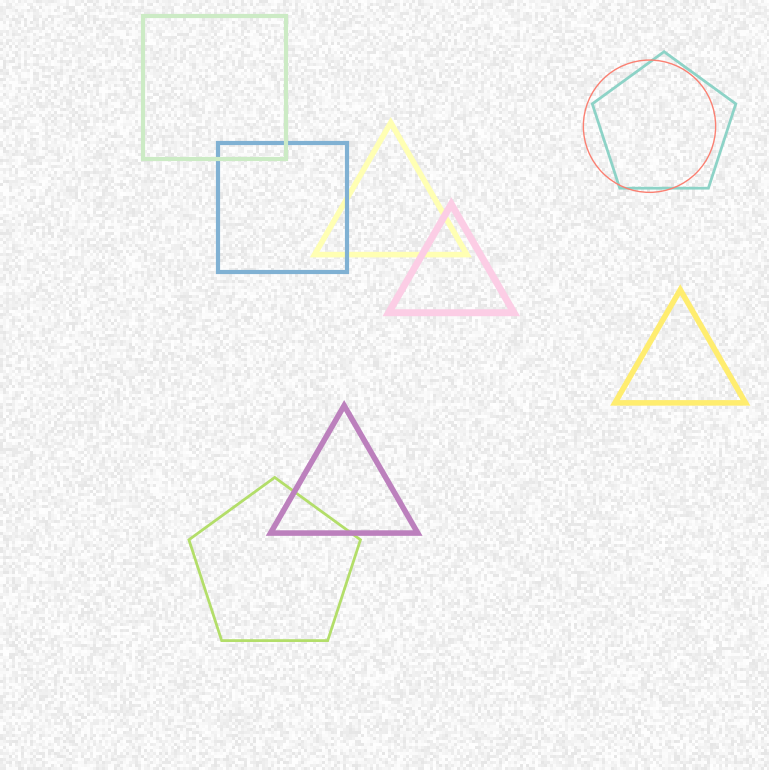[{"shape": "pentagon", "thickness": 1, "radius": 0.49, "center": [0.862, 0.835]}, {"shape": "triangle", "thickness": 2, "radius": 0.57, "center": [0.507, 0.726]}, {"shape": "circle", "thickness": 0.5, "radius": 0.43, "center": [0.844, 0.836]}, {"shape": "square", "thickness": 1.5, "radius": 0.42, "center": [0.367, 0.731]}, {"shape": "pentagon", "thickness": 1, "radius": 0.59, "center": [0.357, 0.263]}, {"shape": "triangle", "thickness": 2.5, "radius": 0.47, "center": [0.586, 0.641]}, {"shape": "triangle", "thickness": 2, "radius": 0.55, "center": [0.447, 0.363]}, {"shape": "square", "thickness": 1.5, "radius": 0.46, "center": [0.279, 0.886]}, {"shape": "triangle", "thickness": 2, "radius": 0.49, "center": [0.883, 0.526]}]